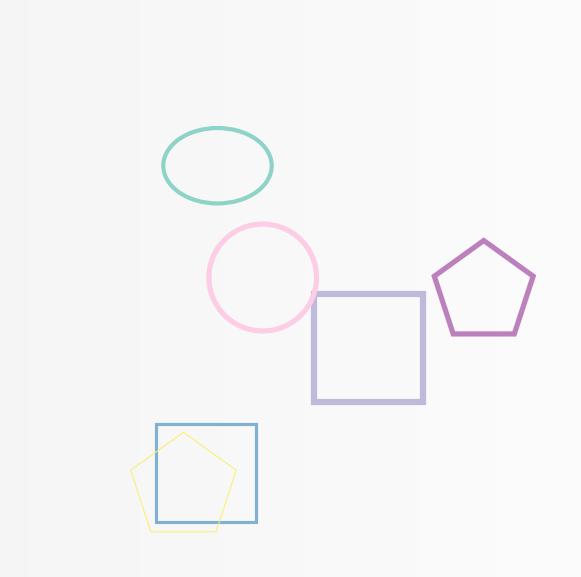[{"shape": "oval", "thickness": 2, "radius": 0.47, "center": [0.374, 0.712]}, {"shape": "square", "thickness": 3, "radius": 0.47, "center": [0.635, 0.396]}, {"shape": "square", "thickness": 1.5, "radius": 0.43, "center": [0.354, 0.18]}, {"shape": "circle", "thickness": 2.5, "radius": 0.46, "center": [0.452, 0.519]}, {"shape": "pentagon", "thickness": 2.5, "radius": 0.45, "center": [0.832, 0.493]}, {"shape": "pentagon", "thickness": 0.5, "radius": 0.48, "center": [0.316, 0.155]}]